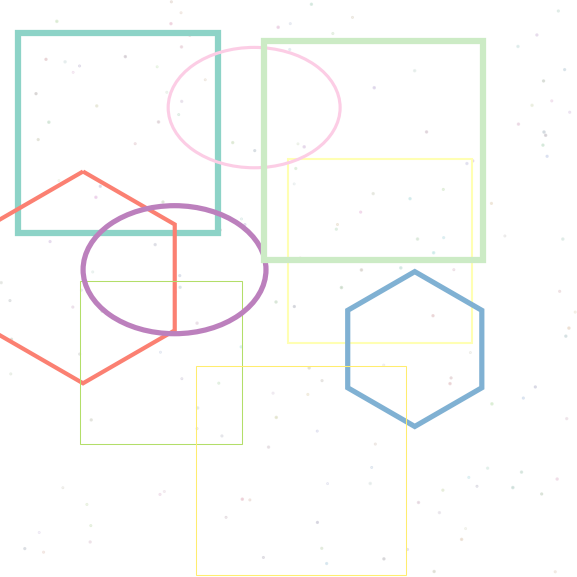[{"shape": "square", "thickness": 3, "radius": 0.86, "center": [0.204, 0.769]}, {"shape": "square", "thickness": 1, "radius": 0.8, "center": [0.658, 0.565]}, {"shape": "hexagon", "thickness": 2, "radius": 0.92, "center": [0.144, 0.519]}, {"shape": "hexagon", "thickness": 2.5, "radius": 0.67, "center": [0.718, 0.395]}, {"shape": "square", "thickness": 0.5, "radius": 0.7, "center": [0.279, 0.372]}, {"shape": "oval", "thickness": 1.5, "radius": 0.74, "center": [0.44, 0.813]}, {"shape": "oval", "thickness": 2.5, "radius": 0.79, "center": [0.302, 0.532]}, {"shape": "square", "thickness": 3, "radius": 0.95, "center": [0.646, 0.739]}, {"shape": "square", "thickness": 0.5, "radius": 0.91, "center": [0.521, 0.184]}]